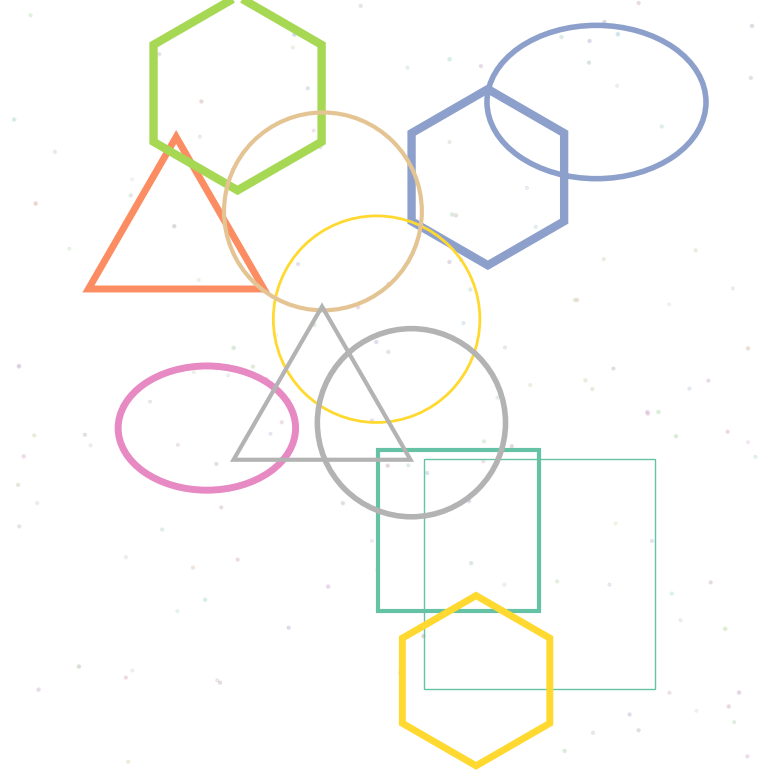[{"shape": "square", "thickness": 1.5, "radius": 0.52, "center": [0.595, 0.312]}, {"shape": "square", "thickness": 0.5, "radius": 0.75, "center": [0.701, 0.255]}, {"shape": "triangle", "thickness": 2.5, "radius": 0.66, "center": [0.229, 0.69]}, {"shape": "oval", "thickness": 2, "radius": 0.71, "center": [0.775, 0.868]}, {"shape": "hexagon", "thickness": 3, "radius": 0.57, "center": [0.634, 0.77]}, {"shape": "oval", "thickness": 2.5, "radius": 0.58, "center": [0.269, 0.444]}, {"shape": "hexagon", "thickness": 3, "radius": 0.63, "center": [0.309, 0.879]}, {"shape": "circle", "thickness": 1, "radius": 0.67, "center": [0.489, 0.585]}, {"shape": "hexagon", "thickness": 2.5, "radius": 0.55, "center": [0.618, 0.116]}, {"shape": "circle", "thickness": 1.5, "radius": 0.64, "center": [0.419, 0.725]}, {"shape": "triangle", "thickness": 1.5, "radius": 0.66, "center": [0.418, 0.469]}, {"shape": "circle", "thickness": 2, "radius": 0.61, "center": [0.534, 0.451]}]